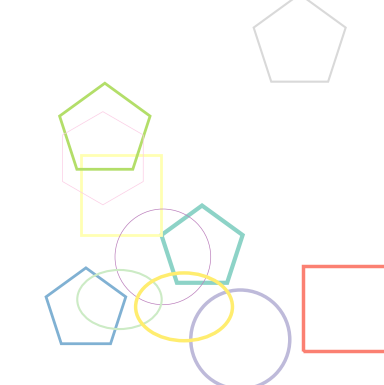[{"shape": "pentagon", "thickness": 3, "radius": 0.55, "center": [0.525, 0.355]}, {"shape": "square", "thickness": 2, "radius": 0.52, "center": [0.315, 0.494]}, {"shape": "circle", "thickness": 2.5, "radius": 0.64, "center": [0.624, 0.118]}, {"shape": "square", "thickness": 2.5, "radius": 0.55, "center": [0.899, 0.199]}, {"shape": "pentagon", "thickness": 2, "radius": 0.54, "center": [0.223, 0.195]}, {"shape": "pentagon", "thickness": 2, "radius": 0.62, "center": [0.272, 0.66]}, {"shape": "hexagon", "thickness": 0.5, "radius": 0.6, "center": [0.267, 0.589]}, {"shape": "pentagon", "thickness": 1.5, "radius": 0.63, "center": [0.778, 0.89]}, {"shape": "circle", "thickness": 0.5, "radius": 0.62, "center": [0.423, 0.333]}, {"shape": "oval", "thickness": 1.5, "radius": 0.55, "center": [0.31, 0.222]}, {"shape": "oval", "thickness": 2.5, "radius": 0.63, "center": [0.478, 0.203]}]